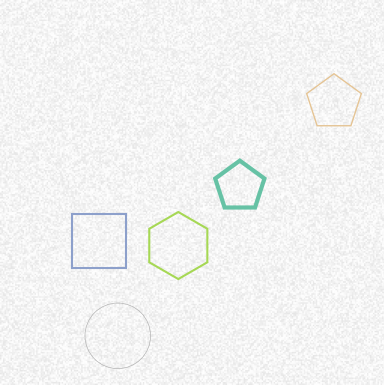[{"shape": "pentagon", "thickness": 3, "radius": 0.34, "center": [0.623, 0.515]}, {"shape": "square", "thickness": 1.5, "radius": 0.35, "center": [0.256, 0.373]}, {"shape": "hexagon", "thickness": 1.5, "radius": 0.44, "center": [0.463, 0.362]}, {"shape": "pentagon", "thickness": 1, "radius": 0.37, "center": [0.868, 0.734]}, {"shape": "circle", "thickness": 0.5, "radius": 0.43, "center": [0.306, 0.128]}]